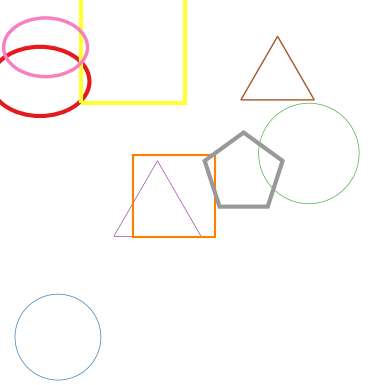[{"shape": "oval", "thickness": 3, "radius": 0.64, "center": [0.104, 0.789]}, {"shape": "circle", "thickness": 0.5, "radius": 0.56, "center": [0.15, 0.124]}, {"shape": "circle", "thickness": 0.5, "radius": 0.65, "center": [0.802, 0.601]}, {"shape": "triangle", "thickness": 0.5, "radius": 0.65, "center": [0.409, 0.451]}, {"shape": "square", "thickness": 1.5, "radius": 0.53, "center": [0.452, 0.492]}, {"shape": "square", "thickness": 3, "radius": 0.68, "center": [0.345, 0.868]}, {"shape": "triangle", "thickness": 1, "radius": 0.55, "center": [0.721, 0.796]}, {"shape": "oval", "thickness": 2.5, "radius": 0.54, "center": [0.118, 0.877]}, {"shape": "pentagon", "thickness": 3, "radius": 0.53, "center": [0.633, 0.549]}]